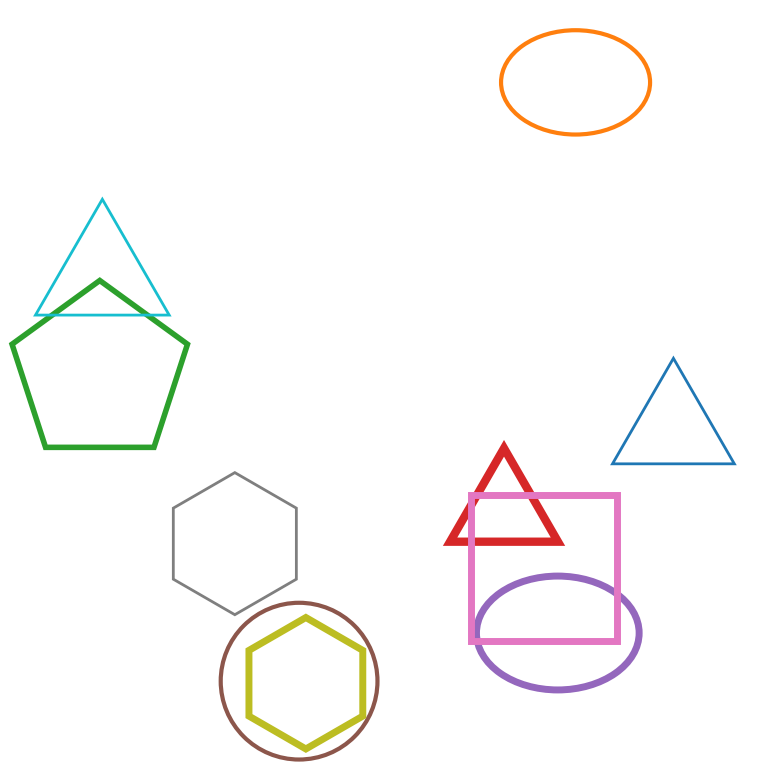[{"shape": "triangle", "thickness": 1, "radius": 0.46, "center": [0.875, 0.443]}, {"shape": "oval", "thickness": 1.5, "radius": 0.48, "center": [0.747, 0.893]}, {"shape": "pentagon", "thickness": 2, "radius": 0.6, "center": [0.13, 0.516]}, {"shape": "triangle", "thickness": 3, "radius": 0.4, "center": [0.655, 0.337]}, {"shape": "oval", "thickness": 2.5, "radius": 0.53, "center": [0.724, 0.178]}, {"shape": "circle", "thickness": 1.5, "radius": 0.51, "center": [0.388, 0.115]}, {"shape": "square", "thickness": 2.5, "radius": 0.47, "center": [0.706, 0.262]}, {"shape": "hexagon", "thickness": 1, "radius": 0.46, "center": [0.305, 0.294]}, {"shape": "hexagon", "thickness": 2.5, "radius": 0.43, "center": [0.397, 0.113]}, {"shape": "triangle", "thickness": 1, "radius": 0.5, "center": [0.133, 0.641]}]